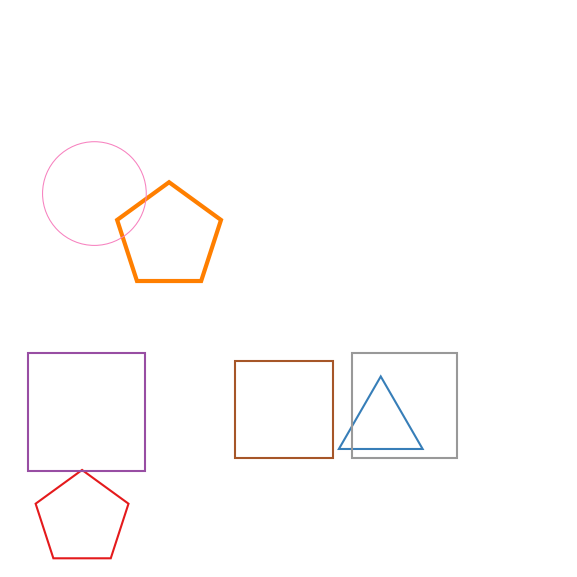[{"shape": "pentagon", "thickness": 1, "radius": 0.42, "center": [0.142, 0.101]}, {"shape": "triangle", "thickness": 1, "radius": 0.42, "center": [0.659, 0.264]}, {"shape": "square", "thickness": 1, "radius": 0.51, "center": [0.15, 0.286]}, {"shape": "pentagon", "thickness": 2, "radius": 0.47, "center": [0.293, 0.589]}, {"shape": "square", "thickness": 1, "radius": 0.42, "center": [0.492, 0.29]}, {"shape": "circle", "thickness": 0.5, "radius": 0.45, "center": [0.163, 0.664]}, {"shape": "square", "thickness": 1, "radius": 0.45, "center": [0.701, 0.297]}]